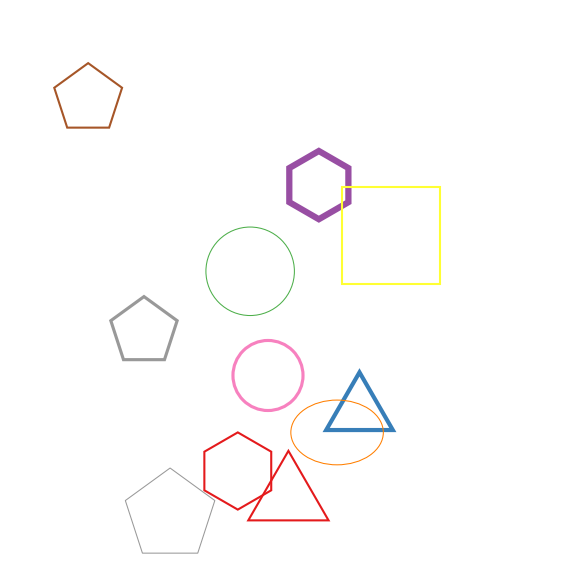[{"shape": "hexagon", "thickness": 1, "radius": 0.33, "center": [0.412, 0.184]}, {"shape": "triangle", "thickness": 1, "radius": 0.4, "center": [0.499, 0.138]}, {"shape": "triangle", "thickness": 2, "radius": 0.33, "center": [0.622, 0.288]}, {"shape": "circle", "thickness": 0.5, "radius": 0.38, "center": [0.433, 0.529]}, {"shape": "hexagon", "thickness": 3, "radius": 0.3, "center": [0.552, 0.679]}, {"shape": "oval", "thickness": 0.5, "radius": 0.4, "center": [0.584, 0.25]}, {"shape": "square", "thickness": 1, "radius": 0.42, "center": [0.678, 0.591]}, {"shape": "pentagon", "thickness": 1, "radius": 0.31, "center": [0.153, 0.828]}, {"shape": "circle", "thickness": 1.5, "radius": 0.3, "center": [0.464, 0.349]}, {"shape": "pentagon", "thickness": 0.5, "radius": 0.41, "center": [0.295, 0.107]}, {"shape": "pentagon", "thickness": 1.5, "radius": 0.3, "center": [0.249, 0.425]}]